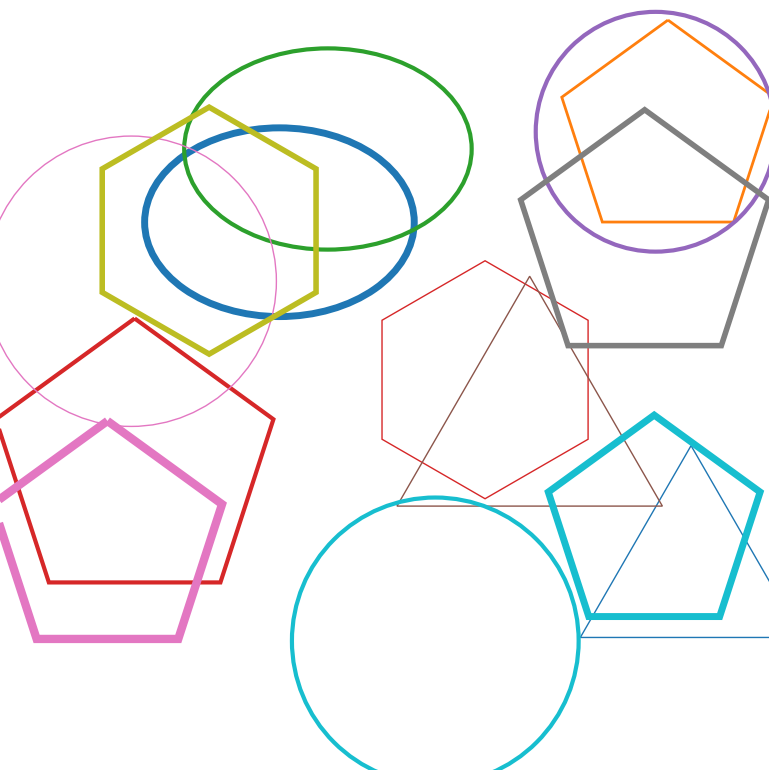[{"shape": "oval", "thickness": 2.5, "radius": 0.88, "center": [0.363, 0.711]}, {"shape": "triangle", "thickness": 0.5, "radius": 0.83, "center": [0.897, 0.255]}, {"shape": "pentagon", "thickness": 1, "radius": 0.72, "center": [0.867, 0.829]}, {"shape": "oval", "thickness": 1.5, "radius": 0.93, "center": [0.426, 0.807]}, {"shape": "pentagon", "thickness": 1.5, "radius": 0.95, "center": [0.175, 0.397]}, {"shape": "hexagon", "thickness": 0.5, "radius": 0.77, "center": [0.63, 0.507]}, {"shape": "circle", "thickness": 1.5, "radius": 0.78, "center": [0.851, 0.829]}, {"shape": "triangle", "thickness": 0.5, "radius": 1.0, "center": [0.688, 0.442]}, {"shape": "pentagon", "thickness": 3, "radius": 0.78, "center": [0.14, 0.297]}, {"shape": "circle", "thickness": 0.5, "radius": 0.94, "center": [0.17, 0.635]}, {"shape": "pentagon", "thickness": 2, "radius": 0.85, "center": [0.837, 0.688]}, {"shape": "hexagon", "thickness": 2, "radius": 0.8, "center": [0.272, 0.701]}, {"shape": "circle", "thickness": 1.5, "radius": 0.93, "center": [0.565, 0.168]}, {"shape": "pentagon", "thickness": 2.5, "radius": 0.72, "center": [0.85, 0.316]}]